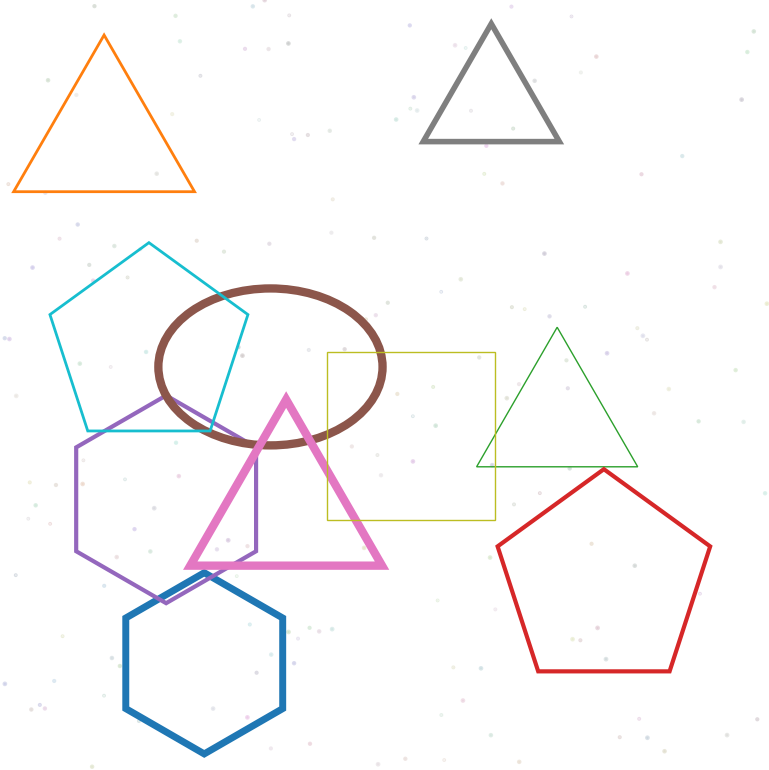[{"shape": "hexagon", "thickness": 2.5, "radius": 0.59, "center": [0.265, 0.139]}, {"shape": "triangle", "thickness": 1, "radius": 0.68, "center": [0.135, 0.819]}, {"shape": "triangle", "thickness": 0.5, "radius": 0.6, "center": [0.724, 0.454]}, {"shape": "pentagon", "thickness": 1.5, "radius": 0.73, "center": [0.784, 0.246]}, {"shape": "hexagon", "thickness": 1.5, "radius": 0.67, "center": [0.216, 0.352]}, {"shape": "oval", "thickness": 3, "radius": 0.73, "center": [0.351, 0.523]}, {"shape": "triangle", "thickness": 3, "radius": 0.72, "center": [0.372, 0.337]}, {"shape": "triangle", "thickness": 2, "radius": 0.51, "center": [0.638, 0.867]}, {"shape": "square", "thickness": 0.5, "radius": 0.54, "center": [0.534, 0.434]}, {"shape": "pentagon", "thickness": 1, "radius": 0.68, "center": [0.193, 0.55]}]